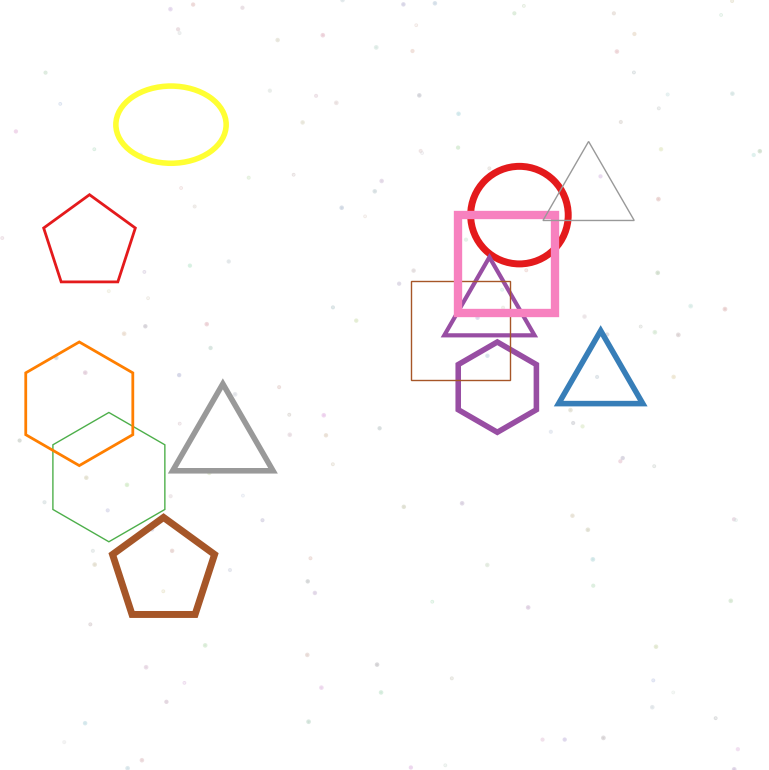[{"shape": "pentagon", "thickness": 1, "radius": 0.31, "center": [0.116, 0.685]}, {"shape": "circle", "thickness": 2.5, "radius": 0.32, "center": [0.675, 0.721]}, {"shape": "triangle", "thickness": 2, "radius": 0.32, "center": [0.78, 0.507]}, {"shape": "hexagon", "thickness": 0.5, "radius": 0.42, "center": [0.141, 0.38]}, {"shape": "hexagon", "thickness": 2, "radius": 0.29, "center": [0.646, 0.497]}, {"shape": "triangle", "thickness": 1.5, "radius": 0.34, "center": [0.636, 0.598]}, {"shape": "hexagon", "thickness": 1, "radius": 0.4, "center": [0.103, 0.476]}, {"shape": "oval", "thickness": 2, "radius": 0.36, "center": [0.222, 0.838]}, {"shape": "square", "thickness": 0.5, "radius": 0.32, "center": [0.598, 0.571]}, {"shape": "pentagon", "thickness": 2.5, "radius": 0.35, "center": [0.212, 0.258]}, {"shape": "square", "thickness": 3, "radius": 0.32, "center": [0.658, 0.657]}, {"shape": "triangle", "thickness": 2, "radius": 0.38, "center": [0.289, 0.426]}, {"shape": "triangle", "thickness": 0.5, "radius": 0.34, "center": [0.764, 0.748]}]